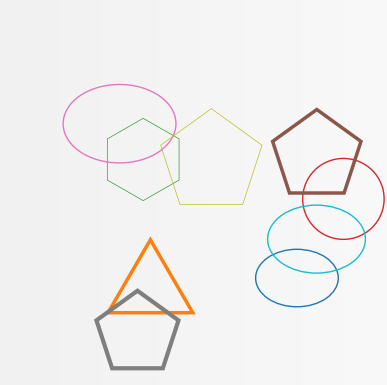[{"shape": "oval", "thickness": 1, "radius": 0.53, "center": [0.766, 0.278]}, {"shape": "triangle", "thickness": 2.5, "radius": 0.63, "center": [0.388, 0.251]}, {"shape": "hexagon", "thickness": 0.5, "radius": 0.53, "center": [0.37, 0.586]}, {"shape": "circle", "thickness": 1, "radius": 0.53, "center": [0.886, 0.483]}, {"shape": "pentagon", "thickness": 2.5, "radius": 0.6, "center": [0.818, 0.596]}, {"shape": "oval", "thickness": 1, "radius": 0.73, "center": [0.309, 0.679]}, {"shape": "pentagon", "thickness": 3, "radius": 0.56, "center": [0.355, 0.133]}, {"shape": "pentagon", "thickness": 0.5, "radius": 0.69, "center": [0.545, 0.58]}, {"shape": "oval", "thickness": 1, "radius": 0.63, "center": [0.817, 0.379]}]